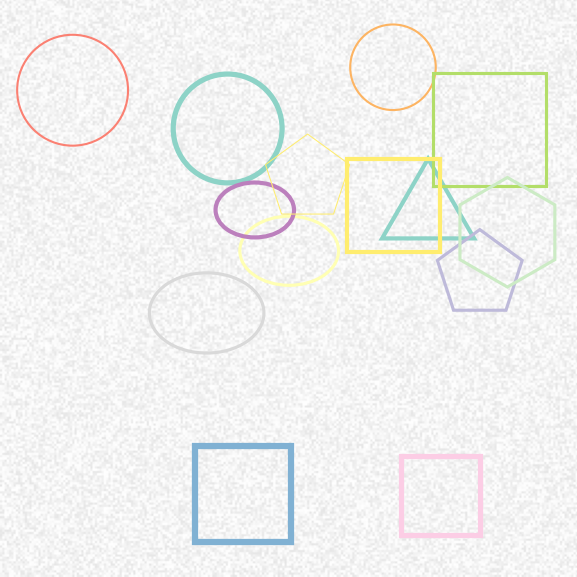[{"shape": "triangle", "thickness": 2, "radius": 0.46, "center": [0.741, 0.632]}, {"shape": "circle", "thickness": 2.5, "radius": 0.47, "center": [0.394, 0.777]}, {"shape": "oval", "thickness": 1.5, "radius": 0.43, "center": [0.501, 0.565]}, {"shape": "pentagon", "thickness": 1.5, "radius": 0.39, "center": [0.831, 0.524]}, {"shape": "circle", "thickness": 1, "radius": 0.48, "center": [0.126, 0.843]}, {"shape": "square", "thickness": 3, "radius": 0.42, "center": [0.421, 0.144]}, {"shape": "circle", "thickness": 1, "radius": 0.37, "center": [0.681, 0.883]}, {"shape": "square", "thickness": 1.5, "radius": 0.49, "center": [0.847, 0.774]}, {"shape": "square", "thickness": 2.5, "radius": 0.34, "center": [0.762, 0.141]}, {"shape": "oval", "thickness": 1.5, "radius": 0.5, "center": [0.358, 0.457]}, {"shape": "oval", "thickness": 2, "radius": 0.34, "center": [0.441, 0.636]}, {"shape": "hexagon", "thickness": 1.5, "radius": 0.47, "center": [0.879, 0.597]}, {"shape": "pentagon", "thickness": 0.5, "radius": 0.38, "center": [0.533, 0.69]}, {"shape": "square", "thickness": 2, "radius": 0.4, "center": [0.682, 0.643]}]